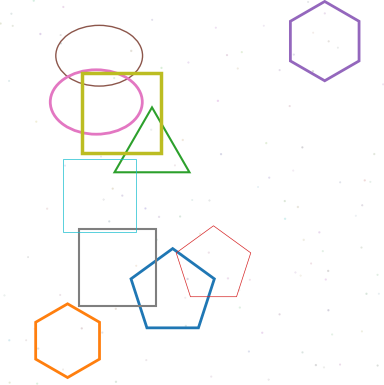[{"shape": "pentagon", "thickness": 2, "radius": 0.57, "center": [0.448, 0.241]}, {"shape": "hexagon", "thickness": 2, "radius": 0.48, "center": [0.176, 0.115]}, {"shape": "triangle", "thickness": 1.5, "radius": 0.56, "center": [0.395, 0.609]}, {"shape": "pentagon", "thickness": 0.5, "radius": 0.51, "center": [0.555, 0.312]}, {"shape": "hexagon", "thickness": 2, "radius": 0.51, "center": [0.843, 0.893]}, {"shape": "oval", "thickness": 1, "radius": 0.56, "center": [0.258, 0.855]}, {"shape": "oval", "thickness": 2, "radius": 0.6, "center": [0.25, 0.735]}, {"shape": "square", "thickness": 1.5, "radius": 0.5, "center": [0.305, 0.304]}, {"shape": "square", "thickness": 2.5, "radius": 0.52, "center": [0.316, 0.706]}, {"shape": "square", "thickness": 0.5, "radius": 0.48, "center": [0.259, 0.493]}]